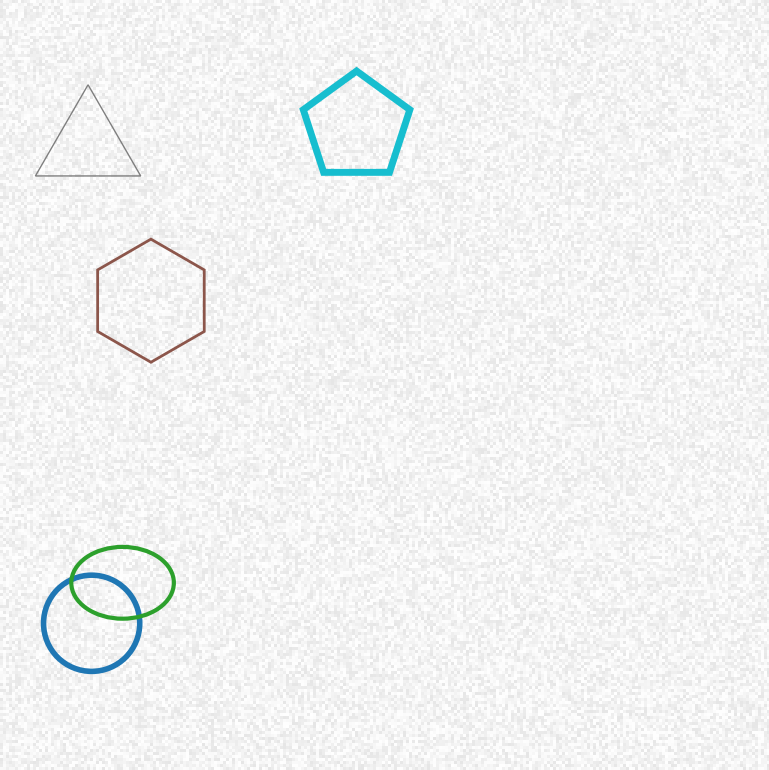[{"shape": "circle", "thickness": 2, "radius": 0.31, "center": [0.119, 0.191]}, {"shape": "oval", "thickness": 1.5, "radius": 0.33, "center": [0.159, 0.243]}, {"shape": "hexagon", "thickness": 1, "radius": 0.4, "center": [0.196, 0.609]}, {"shape": "triangle", "thickness": 0.5, "radius": 0.39, "center": [0.114, 0.811]}, {"shape": "pentagon", "thickness": 2.5, "radius": 0.36, "center": [0.463, 0.835]}]